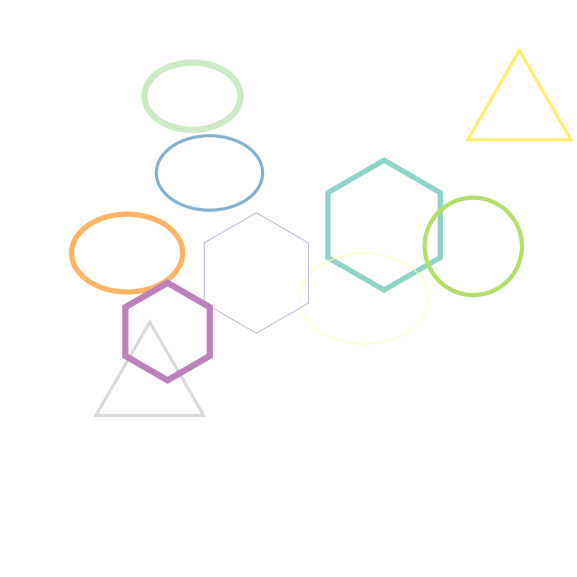[{"shape": "hexagon", "thickness": 2.5, "radius": 0.56, "center": [0.665, 0.609]}, {"shape": "oval", "thickness": 0.5, "radius": 0.56, "center": [0.631, 0.482]}, {"shape": "hexagon", "thickness": 0.5, "radius": 0.52, "center": [0.444, 0.526]}, {"shape": "oval", "thickness": 1.5, "radius": 0.46, "center": [0.363, 0.7]}, {"shape": "oval", "thickness": 2.5, "radius": 0.48, "center": [0.22, 0.561]}, {"shape": "circle", "thickness": 2, "radius": 0.42, "center": [0.82, 0.573]}, {"shape": "triangle", "thickness": 1.5, "radius": 0.54, "center": [0.259, 0.334]}, {"shape": "hexagon", "thickness": 3, "radius": 0.42, "center": [0.29, 0.425]}, {"shape": "oval", "thickness": 3, "radius": 0.42, "center": [0.333, 0.833]}, {"shape": "triangle", "thickness": 1.5, "radius": 0.52, "center": [0.899, 0.809]}]